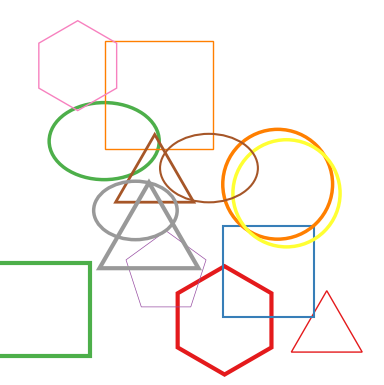[{"shape": "hexagon", "thickness": 3, "radius": 0.7, "center": [0.583, 0.168]}, {"shape": "triangle", "thickness": 1, "radius": 0.53, "center": [0.849, 0.139]}, {"shape": "square", "thickness": 1.5, "radius": 0.59, "center": [0.697, 0.295]}, {"shape": "square", "thickness": 3, "radius": 0.6, "center": [0.114, 0.196]}, {"shape": "oval", "thickness": 2.5, "radius": 0.71, "center": [0.271, 0.633]}, {"shape": "pentagon", "thickness": 0.5, "radius": 0.55, "center": [0.431, 0.291]}, {"shape": "circle", "thickness": 2.5, "radius": 0.71, "center": [0.721, 0.521]}, {"shape": "square", "thickness": 1, "radius": 0.7, "center": [0.413, 0.753]}, {"shape": "circle", "thickness": 2.5, "radius": 0.7, "center": [0.744, 0.498]}, {"shape": "oval", "thickness": 1.5, "radius": 0.64, "center": [0.543, 0.563]}, {"shape": "triangle", "thickness": 2, "radius": 0.59, "center": [0.402, 0.533]}, {"shape": "hexagon", "thickness": 1, "radius": 0.58, "center": [0.202, 0.829]}, {"shape": "oval", "thickness": 2.5, "radius": 0.54, "center": [0.352, 0.453]}, {"shape": "triangle", "thickness": 3, "radius": 0.74, "center": [0.387, 0.378]}]